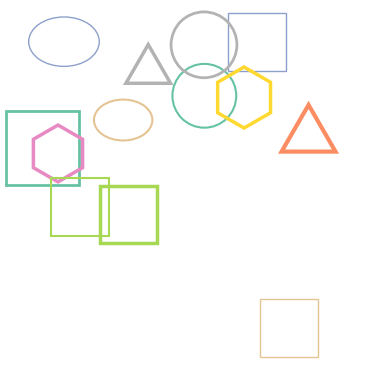[{"shape": "circle", "thickness": 1.5, "radius": 0.41, "center": [0.531, 0.751]}, {"shape": "square", "thickness": 2, "radius": 0.48, "center": [0.111, 0.615]}, {"shape": "triangle", "thickness": 3, "radius": 0.4, "center": [0.801, 0.647]}, {"shape": "square", "thickness": 1, "radius": 0.38, "center": [0.668, 0.892]}, {"shape": "oval", "thickness": 1, "radius": 0.46, "center": [0.166, 0.892]}, {"shape": "hexagon", "thickness": 2.5, "radius": 0.37, "center": [0.151, 0.601]}, {"shape": "square", "thickness": 1.5, "radius": 0.38, "center": [0.208, 0.463]}, {"shape": "square", "thickness": 2.5, "radius": 0.37, "center": [0.333, 0.443]}, {"shape": "hexagon", "thickness": 2.5, "radius": 0.4, "center": [0.634, 0.747]}, {"shape": "square", "thickness": 1, "radius": 0.38, "center": [0.751, 0.147]}, {"shape": "oval", "thickness": 1.5, "radius": 0.38, "center": [0.32, 0.688]}, {"shape": "circle", "thickness": 2, "radius": 0.43, "center": [0.53, 0.884]}, {"shape": "triangle", "thickness": 2.5, "radius": 0.34, "center": [0.385, 0.817]}]